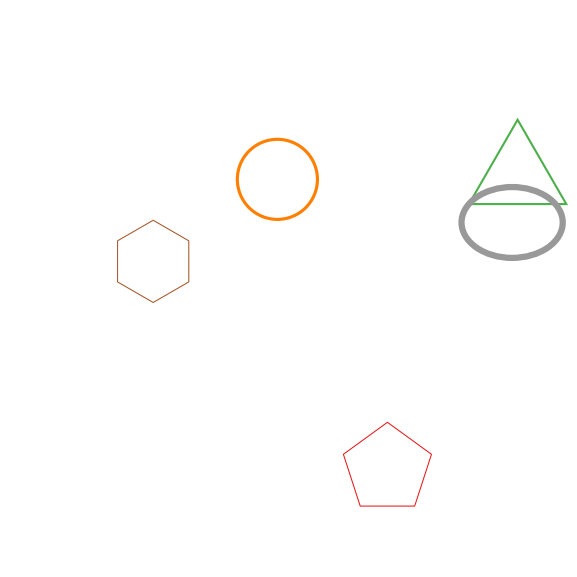[{"shape": "pentagon", "thickness": 0.5, "radius": 0.4, "center": [0.671, 0.188]}, {"shape": "triangle", "thickness": 1, "radius": 0.49, "center": [0.896, 0.694]}, {"shape": "circle", "thickness": 1.5, "radius": 0.35, "center": [0.48, 0.689]}, {"shape": "hexagon", "thickness": 0.5, "radius": 0.36, "center": [0.265, 0.547]}, {"shape": "oval", "thickness": 3, "radius": 0.44, "center": [0.887, 0.614]}]